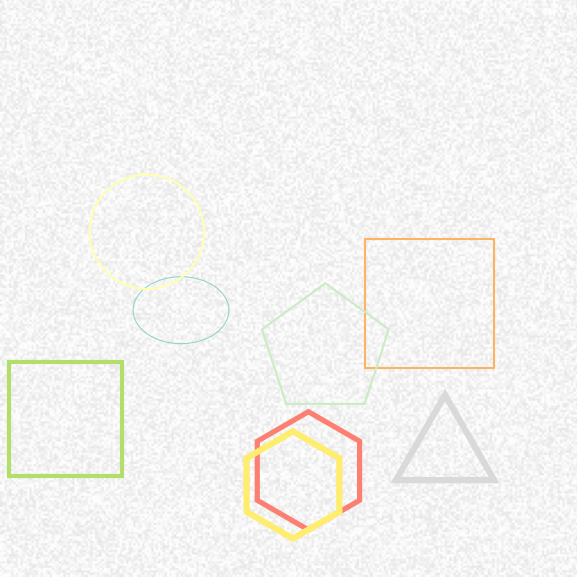[{"shape": "oval", "thickness": 0.5, "radius": 0.41, "center": [0.313, 0.462]}, {"shape": "circle", "thickness": 1, "radius": 0.5, "center": [0.254, 0.598]}, {"shape": "hexagon", "thickness": 2.5, "radius": 0.51, "center": [0.534, 0.184]}, {"shape": "square", "thickness": 1, "radius": 0.56, "center": [0.744, 0.474]}, {"shape": "square", "thickness": 2, "radius": 0.49, "center": [0.113, 0.273]}, {"shape": "triangle", "thickness": 3, "radius": 0.49, "center": [0.771, 0.217]}, {"shape": "pentagon", "thickness": 1, "radius": 0.58, "center": [0.563, 0.393]}, {"shape": "hexagon", "thickness": 3, "radius": 0.46, "center": [0.507, 0.159]}]